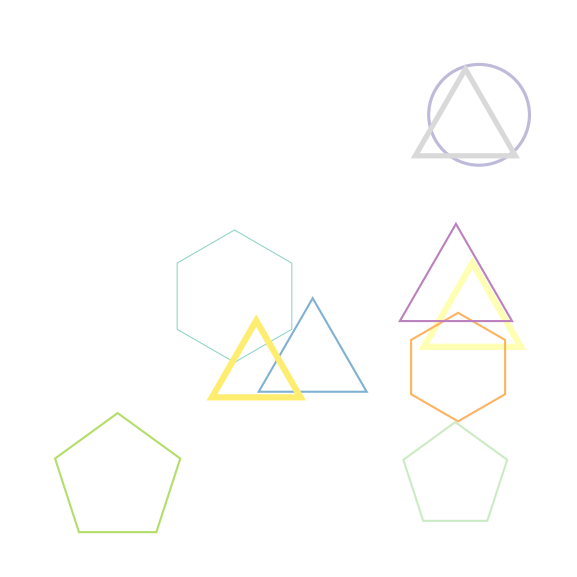[{"shape": "hexagon", "thickness": 0.5, "radius": 0.57, "center": [0.406, 0.486]}, {"shape": "triangle", "thickness": 3, "radius": 0.48, "center": [0.818, 0.447]}, {"shape": "circle", "thickness": 1.5, "radius": 0.44, "center": [0.83, 0.8]}, {"shape": "triangle", "thickness": 1, "radius": 0.54, "center": [0.541, 0.375]}, {"shape": "hexagon", "thickness": 1, "radius": 0.47, "center": [0.793, 0.363]}, {"shape": "pentagon", "thickness": 1, "radius": 0.57, "center": [0.204, 0.17]}, {"shape": "triangle", "thickness": 2.5, "radius": 0.5, "center": [0.806, 0.779]}, {"shape": "triangle", "thickness": 1, "radius": 0.56, "center": [0.79, 0.499]}, {"shape": "pentagon", "thickness": 1, "radius": 0.47, "center": [0.788, 0.174]}, {"shape": "triangle", "thickness": 3, "radius": 0.44, "center": [0.444, 0.355]}]